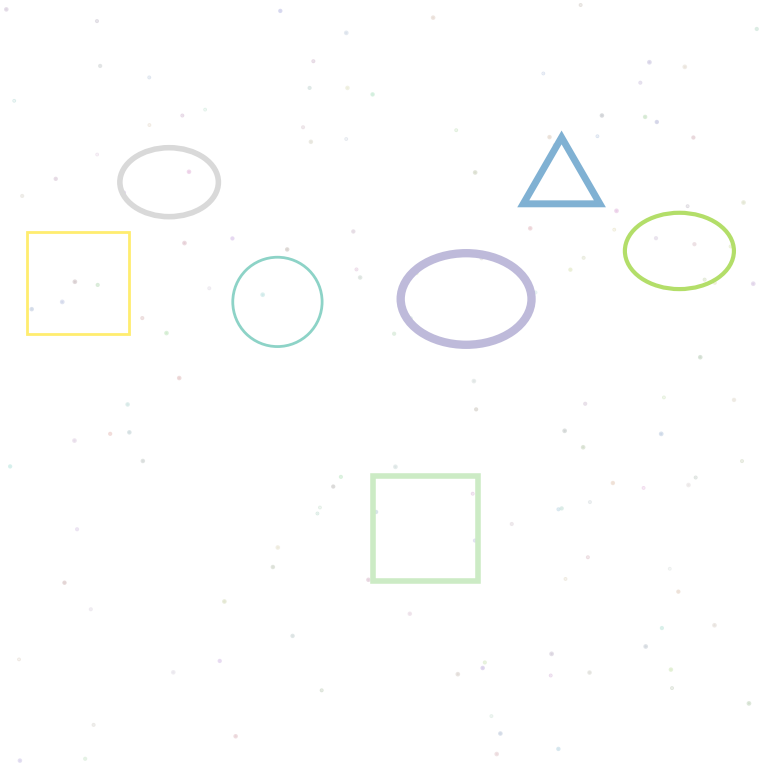[{"shape": "circle", "thickness": 1, "radius": 0.29, "center": [0.36, 0.608]}, {"shape": "oval", "thickness": 3, "radius": 0.42, "center": [0.605, 0.612]}, {"shape": "triangle", "thickness": 2.5, "radius": 0.29, "center": [0.729, 0.764]}, {"shape": "oval", "thickness": 1.5, "radius": 0.35, "center": [0.882, 0.674]}, {"shape": "oval", "thickness": 2, "radius": 0.32, "center": [0.22, 0.763]}, {"shape": "square", "thickness": 2, "radius": 0.34, "center": [0.553, 0.314]}, {"shape": "square", "thickness": 1, "radius": 0.33, "center": [0.102, 0.632]}]